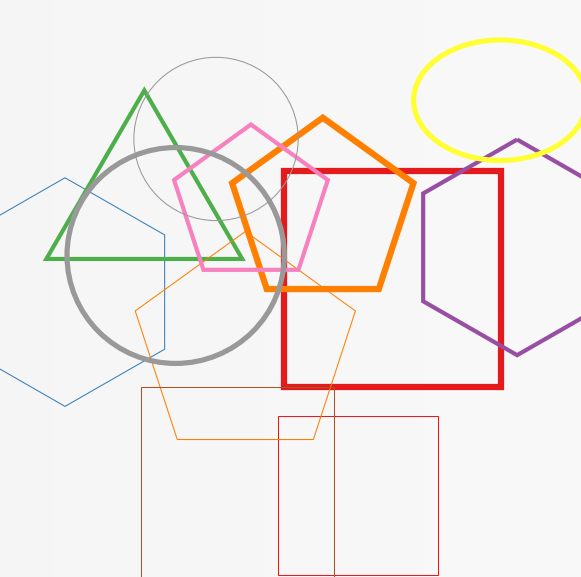[{"shape": "square", "thickness": 3, "radius": 0.93, "center": [0.676, 0.516]}, {"shape": "square", "thickness": 0.5, "radius": 0.69, "center": [0.616, 0.141]}, {"shape": "hexagon", "thickness": 0.5, "radius": 0.99, "center": [0.112, 0.493]}, {"shape": "triangle", "thickness": 2, "radius": 0.97, "center": [0.248, 0.648]}, {"shape": "hexagon", "thickness": 2, "radius": 0.93, "center": [0.89, 0.571]}, {"shape": "pentagon", "thickness": 3, "radius": 0.82, "center": [0.555, 0.631]}, {"shape": "pentagon", "thickness": 0.5, "radius": 1.0, "center": [0.422, 0.399]}, {"shape": "oval", "thickness": 2.5, "radius": 0.75, "center": [0.861, 0.826]}, {"shape": "square", "thickness": 0.5, "radius": 0.83, "center": [0.409, 0.162]}, {"shape": "pentagon", "thickness": 2, "radius": 0.7, "center": [0.432, 0.644]}, {"shape": "circle", "thickness": 0.5, "radius": 0.71, "center": [0.372, 0.759]}, {"shape": "circle", "thickness": 2.5, "radius": 0.93, "center": [0.302, 0.557]}]